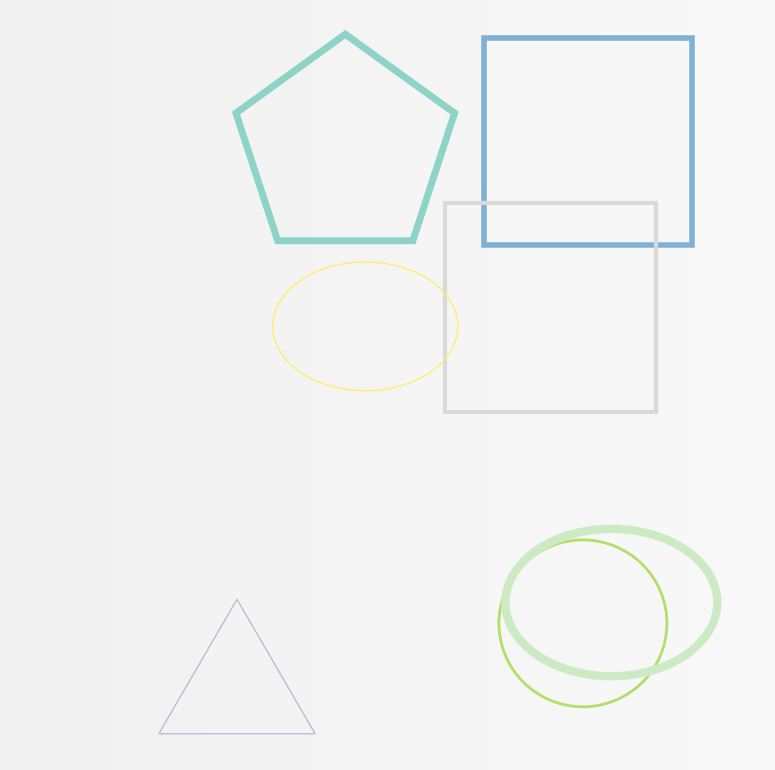[{"shape": "pentagon", "thickness": 2.5, "radius": 0.74, "center": [0.446, 0.807]}, {"shape": "triangle", "thickness": 0.5, "radius": 0.58, "center": [0.306, 0.105]}, {"shape": "square", "thickness": 2, "radius": 0.67, "center": [0.759, 0.816]}, {"shape": "circle", "thickness": 1, "radius": 0.54, "center": [0.752, 0.19]}, {"shape": "square", "thickness": 1.5, "radius": 0.68, "center": [0.71, 0.6]}, {"shape": "oval", "thickness": 3, "radius": 0.68, "center": [0.789, 0.217]}, {"shape": "oval", "thickness": 0.5, "radius": 0.6, "center": [0.471, 0.576]}]